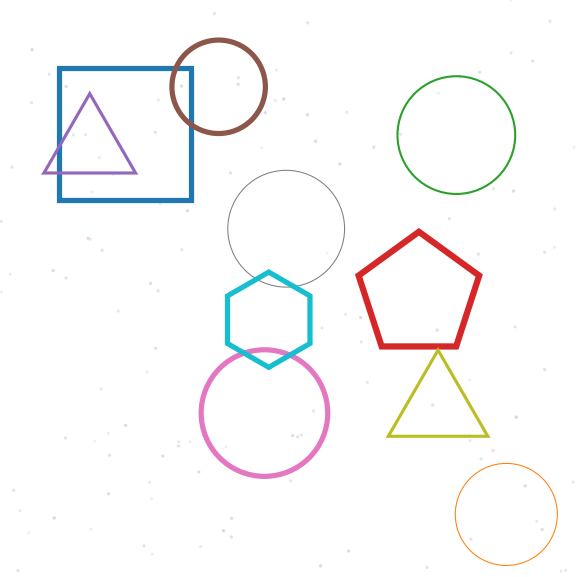[{"shape": "square", "thickness": 2.5, "radius": 0.57, "center": [0.217, 0.767]}, {"shape": "circle", "thickness": 0.5, "radius": 0.44, "center": [0.877, 0.108]}, {"shape": "circle", "thickness": 1, "radius": 0.51, "center": [0.79, 0.765]}, {"shape": "pentagon", "thickness": 3, "radius": 0.55, "center": [0.725, 0.488]}, {"shape": "triangle", "thickness": 1.5, "radius": 0.46, "center": [0.155, 0.745]}, {"shape": "circle", "thickness": 2.5, "radius": 0.4, "center": [0.379, 0.849]}, {"shape": "circle", "thickness": 2.5, "radius": 0.55, "center": [0.458, 0.284]}, {"shape": "circle", "thickness": 0.5, "radius": 0.51, "center": [0.496, 0.603]}, {"shape": "triangle", "thickness": 1.5, "radius": 0.5, "center": [0.759, 0.293]}, {"shape": "hexagon", "thickness": 2.5, "radius": 0.41, "center": [0.465, 0.446]}]